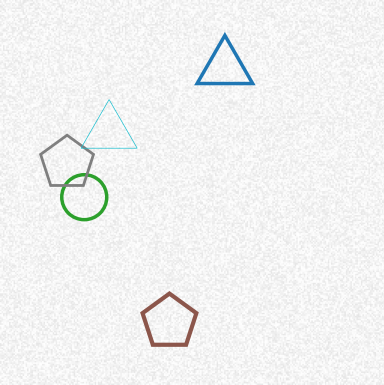[{"shape": "triangle", "thickness": 2.5, "radius": 0.42, "center": [0.584, 0.825]}, {"shape": "circle", "thickness": 2.5, "radius": 0.29, "center": [0.219, 0.488]}, {"shape": "pentagon", "thickness": 3, "radius": 0.37, "center": [0.44, 0.164]}, {"shape": "pentagon", "thickness": 2, "radius": 0.36, "center": [0.174, 0.577]}, {"shape": "triangle", "thickness": 0.5, "radius": 0.42, "center": [0.283, 0.657]}]